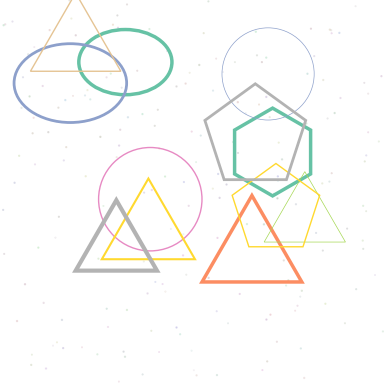[{"shape": "hexagon", "thickness": 2.5, "radius": 0.57, "center": [0.708, 0.605]}, {"shape": "oval", "thickness": 2.5, "radius": 0.6, "center": [0.326, 0.839]}, {"shape": "triangle", "thickness": 2.5, "radius": 0.75, "center": [0.654, 0.342]}, {"shape": "circle", "thickness": 0.5, "radius": 0.6, "center": [0.696, 0.808]}, {"shape": "oval", "thickness": 2, "radius": 0.73, "center": [0.183, 0.784]}, {"shape": "circle", "thickness": 1, "radius": 0.67, "center": [0.39, 0.483]}, {"shape": "triangle", "thickness": 0.5, "radius": 0.61, "center": [0.792, 0.432]}, {"shape": "pentagon", "thickness": 1, "radius": 0.6, "center": [0.717, 0.456]}, {"shape": "triangle", "thickness": 1.5, "radius": 0.7, "center": [0.385, 0.397]}, {"shape": "triangle", "thickness": 1, "radius": 0.68, "center": [0.196, 0.883]}, {"shape": "pentagon", "thickness": 2, "radius": 0.69, "center": [0.663, 0.645]}, {"shape": "triangle", "thickness": 3, "radius": 0.61, "center": [0.302, 0.358]}]